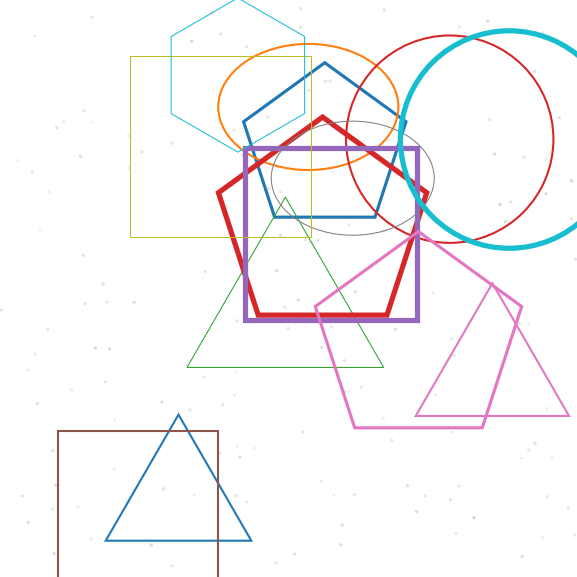[{"shape": "pentagon", "thickness": 1.5, "radius": 0.74, "center": [0.562, 0.743]}, {"shape": "triangle", "thickness": 1, "radius": 0.73, "center": [0.309, 0.136]}, {"shape": "oval", "thickness": 1, "radius": 0.78, "center": [0.534, 0.814]}, {"shape": "triangle", "thickness": 0.5, "radius": 0.98, "center": [0.494, 0.461]}, {"shape": "pentagon", "thickness": 2.5, "radius": 0.95, "center": [0.559, 0.607]}, {"shape": "circle", "thickness": 1, "radius": 0.9, "center": [0.779, 0.758]}, {"shape": "square", "thickness": 2.5, "radius": 0.74, "center": [0.573, 0.593]}, {"shape": "square", "thickness": 1, "radius": 0.69, "center": [0.239, 0.114]}, {"shape": "pentagon", "thickness": 1.5, "radius": 0.94, "center": [0.725, 0.41]}, {"shape": "triangle", "thickness": 1, "radius": 0.77, "center": [0.853, 0.355]}, {"shape": "oval", "thickness": 0.5, "radius": 0.71, "center": [0.611, 0.691]}, {"shape": "square", "thickness": 0.5, "radius": 0.78, "center": [0.382, 0.745]}, {"shape": "hexagon", "thickness": 0.5, "radius": 0.67, "center": [0.412, 0.869]}, {"shape": "circle", "thickness": 2.5, "radius": 0.94, "center": [0.882, 0.758]}]